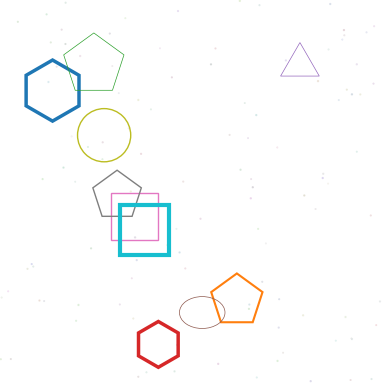[{"shape": "hexagon", "thickness": 2.5, "radius": 0.4, "center": [0.137, 0.765]}, {"shape": "pentagon", "thickness": 1.5, "radius": 0.35, "center": [0.615, 0.22]}, {"shape": "pentagon", "thickness": 0.5, "radius": 0.41, "center": [0.244, 0.832]}, {"shape": "hexagon", "thickness": 2.5, "radius": 0.3, "center": [0.411, 0.105]}, {"shape": "triangle", "thickness": 0.5, "radius": 0.29, "center": [0.779, 0.831]}, {"shape": "oval", "thickness": 0.5, "radius": 0.3, "center": [0.525, 0.188]}, {"shape": "square", "thickness": 1, "radius": 0.31, "center": [0.349, 0.437]}, {"shape": "pentagon", "thickness": 1, "radius": 0.33, "center": [0.304, 0.492]}, {"shape": "circle", "thickness": 1, "radius": 0.35, "center": [0.27, 0.649]}, {"shape": "square", "thickness": 3, "radius": 0.32, "center": [0.374, 0.403]}]